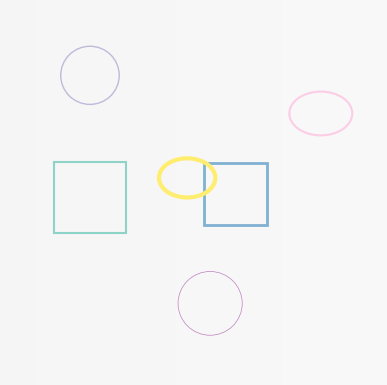[{"shape": "square", "thickness": 1.5, "radius": 0.47, "center": [0.232, 0.487]}, {"shape": "circle", "thickness": 1, "radius": 0.38, "center": [0.232, 0.804]}, {"shape": "square", "thickness": 2, "radius": 0.4, "center": [0.608, 0.496]}, {"shape": "oval", "thickness": 1.5, "radius": 0.41, "center": [0.828, 0.705]}, {"shape": "circle", "thickness": 0.5, "radius": 0.41, "center": [0.542, 0.212]}, {"shape": "oval", "thickness": 3, "radius": 0.36, "center": [0.483, 0.538]}]